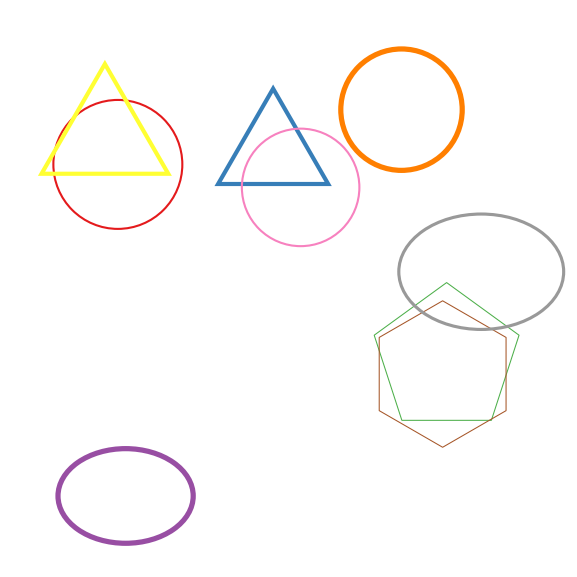[{"shape": "circle", "thickness": 1, "radius": 0.56, "center": [0.204, 0.714]}, {"shape": "triangle", "thickness": 2, "radius": 0.55, "center": [0.473, 0.736]}, {"shape": "pentagon", "thickness": 0.5, "radius": 0.66, "center": [0.773, 0.378]}, {"shape": "oval", "thickness": 2.5, "radius": 0.59, "center": [0.217, 0.14]}, {"shape": "circle", "thickness": 2.5, "radius": 0.53, "center": [0.695, 0.809]}, {"shape": "triangle", "thickness": 2, "radius": 0.63, "center": [0.182, 0.762]}, {"shape": "hexagon", "thickness": 0.5, "radius": 0.63, "center": [0.766, 0.351]}, {"shape": "circle", "thickness": 1, "radius": 0.51, "center": [0.521, 0.675]}, {"shape": "oval", "thickness": 1.5, "radius": 0.71, "center": [0.833, 0.529]}]